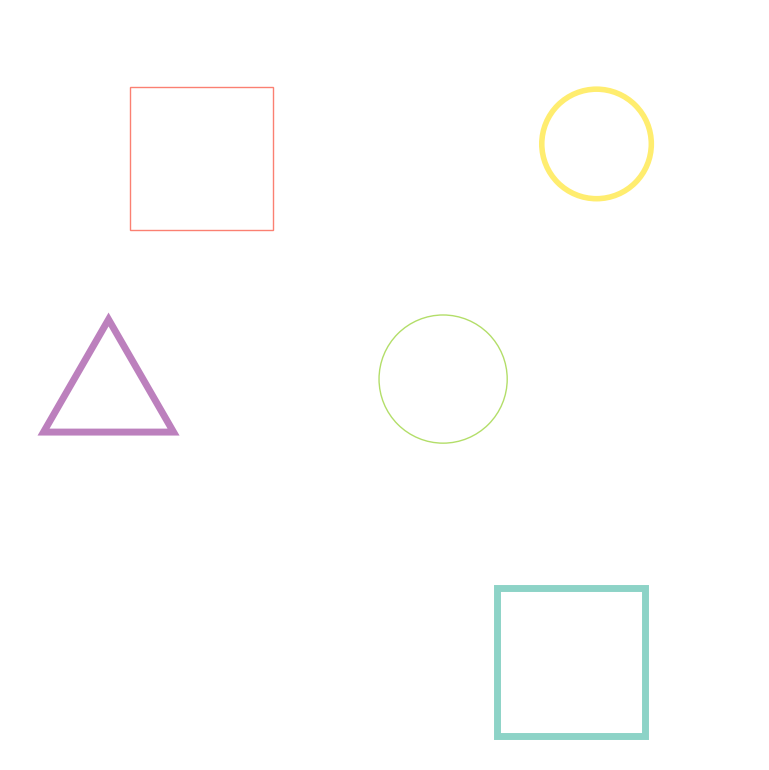[{"shape": "square", "thickness": 2.5, "radius": 0.48, "center": [0.742, 0.14]}, {"shape": "square", "thickness": 0.5, "radius": 0.46, "center": [0.261, 0.794]}, {"shape": "circle", "thickness": 0.5, "radius": 0.42, "center": [0.575, 0.508]}, {"shape": "triangle", "thickness": 2.5, "radius": 0.49, "center": [0.141, 0.488]}, {"shape": "circle", "thickness": 2, "radius": 0.36, "center": [0.775, 0.813]}]